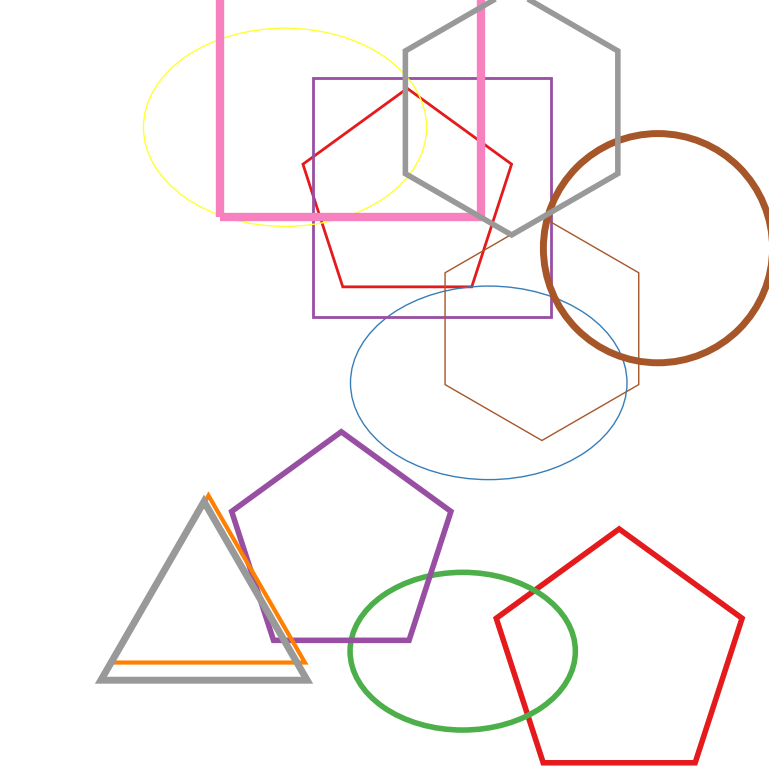[{"shape": "pentagon", "thickness": 1, "radius": 0.71, "center": [0.529, 0.743]}, {"shape": "pentagon", "thickness": 2, "radius": 0.84, "center": [0.804, 0.145]}, {"shape": "oval", "thickness": 0.5, "radius": 0.9, "center": [0.635, 0.503]}, {"shape": "oval", "thickness": 2, "radius": 0.73, "center": [0.601, 0.154]}, {"shape": "pentagon", "thickness": 2, "radius": 0.75, "center": [0.443, 0.29]}, {"shape": "square", "thickness": 1, "radius": 0.77, "center": [0.561, 0.743]}, {"shape": "triangle", "thickness": 1.5, "radius": 0.72, "center": [0.271, 0.212]}, {"shape": "oval", "thickness": 0.5, "radius": 0.92, "center": [0.37, 0.835]}, {"shape": "hexagon", "thickness": 0.5, "radius": 0.73, "center": [0.704, 0.573]}, {"shape": "circle", "thickness": 2.5, "radius": 0.74, "center": [0.855, 0.678]}, {"shape": "square", "thickness": 3, "radius": 0.85, "center": [0.455, 0.888]}, {"shape": "triangle", "thickness": 2.5, "radius": 0.77, "center": [0.265, 0.194]}, {"shape": "hexagon", "thickness": 2, "radius": 0.8, "center": [0.664, 0.854]}]